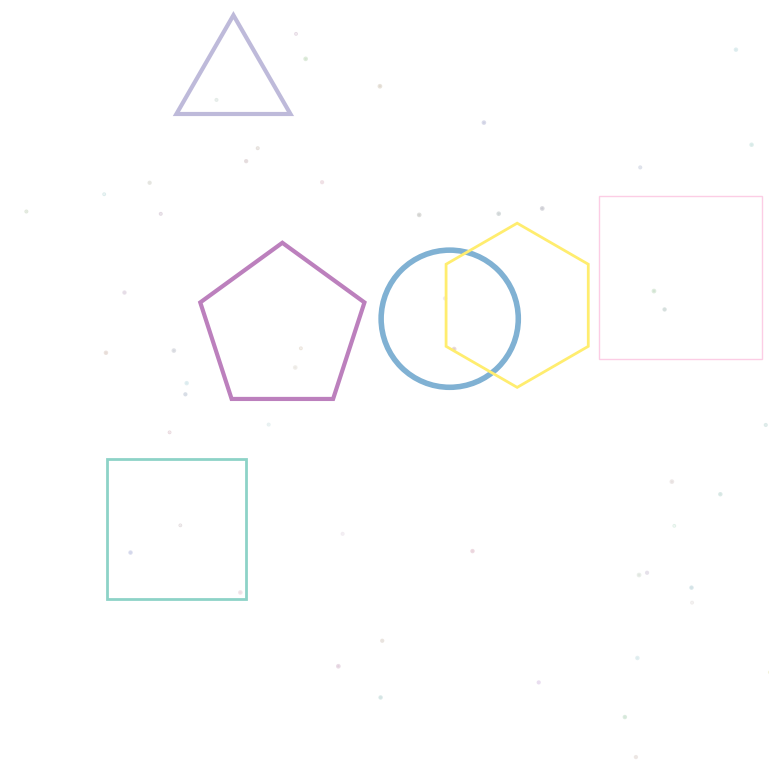[{"shape": "square", "thickness": 1, "radius": 0.45, "center": [0.23, 0.313]}, {"shape": "triangle", "thickness": 1.5, "radius": 0.43, "center": [0.303, 0.895]}, {"shape": "circle", "thickness": 2, "radius": 0.45, "center": [0.584, 0.586]}, {"shape": "square", "thickness": 0.5, "radius": 0.53, "center": [0.884, 0.64]}, {"shape": "pentagon", "thickness": 1.5, "radius": 0.56, "center": [0.367, 0.573]}, {"shape": "hexagon", "thickness": 1, "radius": 0.53, "center": [0.672, 0.604]}]